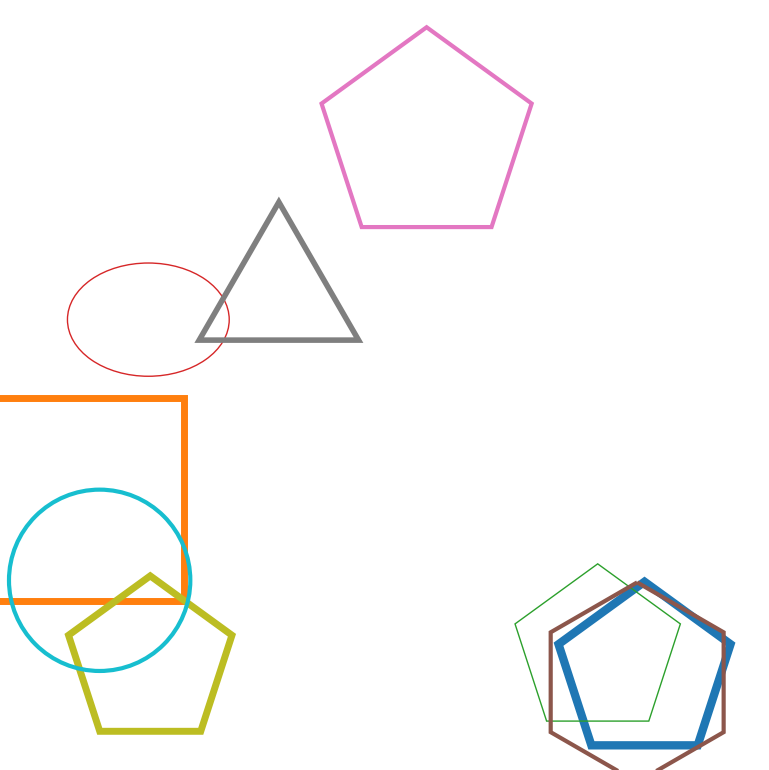[{"shape": "pentagon", "thickness": 3, "radius": 0.59, "center": [0.837, 0.127]}, {"shape": "square", "thickness": 2.5, "radius": 0.66, "center": [0.107, 0.351]}, {"shape": "pentagon", "thickness": 0.5, "radius": 0.56, "center": [0.776, 0.155]}, {"shape": "oval", "thickness": 0.5, "radius": 0.53, "center": [0.193, 0.585]}, {"shape": "hexagon", "thickness": 1.5, "radius": 0.65, "center": [0.827, 0.114]}, {"shape": "pentagon", "thickness": 1.5, "radius": 0.72, "center": [0.554, 0.821]}, {"shape": "triangle", "thickness": 2, "radius": 0.6, "center": [0.362, 0.618]}, {"shape": "pentagon", "thickness": 2.5, "radius": 0.56, "center": [0.195, 0.141]}, {"shape": "circle", "thickness": 1.5, "radius": 0.59, "center": [0.129, 0.246]}]